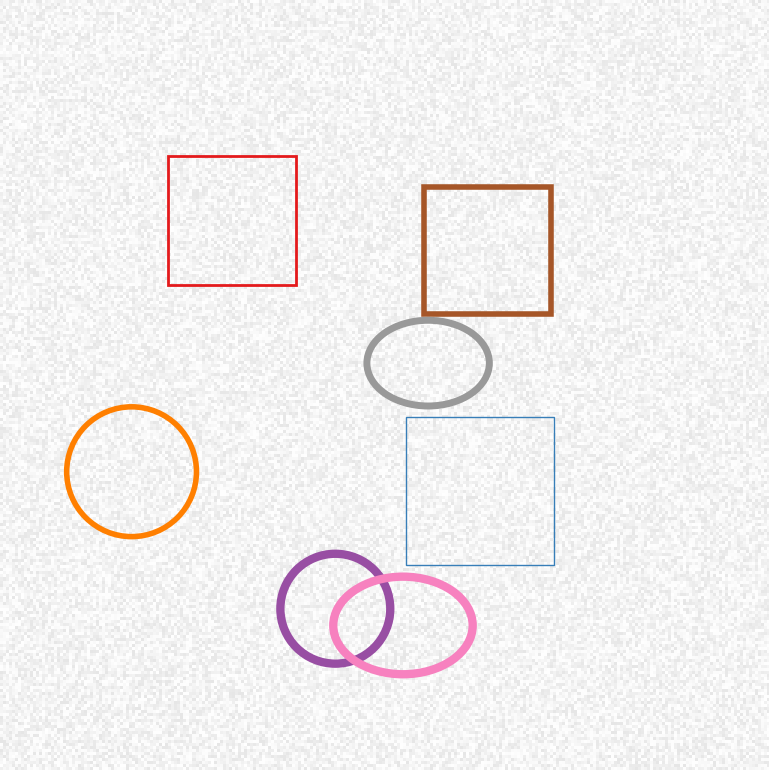[{"shape": "square", "thickness": 1, "radius": 0.42, "center": [0.301, 0.714]}, {"shape": "square", "thickness": 0.5, "radius": 0.48, "center": [0.623, 0.362]}, {"shape": "circle", "thickness": 3, "radius": 0.36, "center": [0.435, 0.209]}, {"shape": "circle", "thickness": 2, "radius": 0.42, "center": [0.171, 0.387]}, {"shape": "square", "thickness": 2, "radius": 0.41, "center": [0.633, 0.675]}, {"shape": "oval", "thickness": 3, "radius": 0.45, "center": [0.523, 0.188]}, {"shape": "oval", "thickness": 2.5, "radius": 0.4, "center": [0.556, 0.528]}]